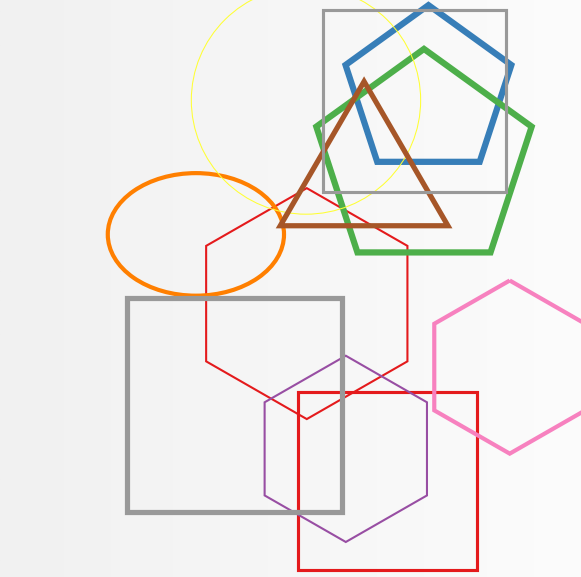[{"shape": "hexagon", "thickness": 1, "radius": 1.0, "center": [0.528, 0.473]}, {"shape": "square", "thickness": 1.5, "radius": 0.77, "center": [0.666, 0.166]}, {"shape": "pentagon", "thickness": 3, "radius": 0.75, "center": [0.737, 0.84]}, {"shape": "pentagon", "thickness": 3, "radius": 0.97, "center": [0.729, 0.72]}, {"shape": "hexagon", "thickness": 1, "radius": 0.81, "center": [0.595, 0.222]}, {"shape": "oval", "thickness": 2, "radius": 0.76, "center": [0.337, 0.593]}, {"shape": "circle", "thickness": 0.5, "radius": 0.99, "center": [0.526, 0.826]}, {"shape": "triangle", "thickness": 2.5, "radius": 0.83, "center": [0.626, 0.691]}, {"shape": "hexagon", "thickness": 2, "radius": 0.75, "center": [0.877, 0.364]}, {"shape": "square", "thickness": 2.5, "radius": 0.92, "center": [0.404, 0.298]}, {"shape": "square", "thickness": 1.5, "radius": 0.79, "center": [0.712, 0.824]}]